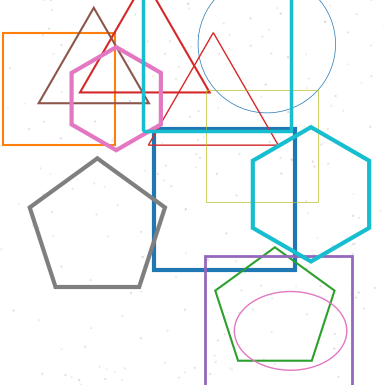[{"shape": "square", "thickness": 3, "radius": 0.91, "center": [0.583, 0.482]}, {"shape": "circle", "thickness": 0.5, "radius": 0.89, "center": [0.693, 0.885]}, {"shape": "square", "thickness": 1.5, "radius": 0.73, "center": [0.153, 0.77]}, {"shape": "pentagon", "thickness": 1.5, "radius": 0.81, "center": [0.714, 0.195]}, {"shape": "triangle", "thickness": 1, "radius": 0.97, "center": [0.554, 0.72]}, {"shape": "triangle", "thickness": 1.5, "radius": 0.97, "center": [0.376, 0.857]}, {"shape": "square", "thickness": 2, "radius": 0.96, "center": [0.723, 0.143]}, {"shape": "triangle", "thickness": 1.5, "radius": 0.83, "center": [0.244, 0.814]}, {"shape": "hexagon", "thickness": 3, "radius": 0.67, "center": [0.302, 0.744]}, {"shape": "oval", "thickness": 1, "radius": 0.73, "center": [0.755, 0.141]}, {"shape": "pentagon", "thickness": 3, "radius": 0.92, "center": [0.253, 0.404]}, {"shape": "square", "thickness": 0.5, "radius": 0.73, "center": [0.679, 0.621]}, {"shape": "hexagon", "thickness": 3, "radius": 0.87, "center": [0.808, 0.495]}, {"shape": "square", "thickness": 2.5, "radius": 0.96, "center": [0.564, 0.852]}]